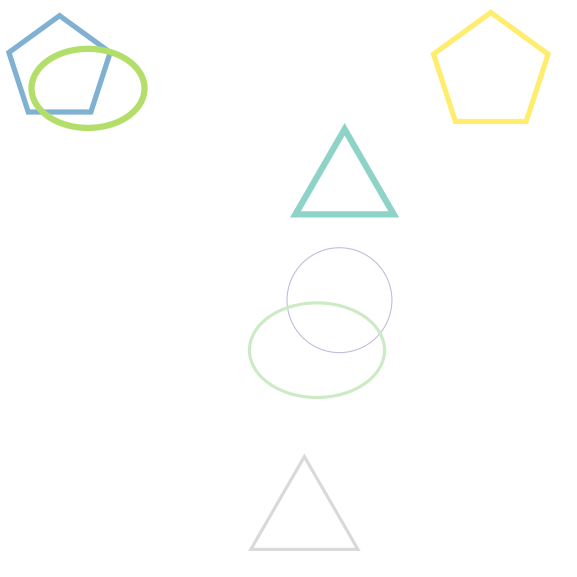[{"shape": "triangle", "thickness": 3, "radius": 0.49, "center": [0.597, 0.677]}, {"shape": "circle", "thickness": 0.5, "radius": 0.45, "center": [0.588, 0.479]}, {"shape": "pentagon", "thickness": 2.5, "radius": 0.46, "center": [0.103, 0.88]}, {"shape": "oval", "thickness": 3, "radius": 0.49, "center": [0.152, 0.846]}, {"shape": "triangle", "thickness": 1.5, "radius": 0.54, "center": [0.527, 0.101]}, {"shape": "oval", "thickness": 1.5, "radius": 0.58, "center": [0.549, 0.393]}, {"shape": "pentagon", "thickness": 2.5, "radius": 0.52, "center": [0.85, 0.873]}]